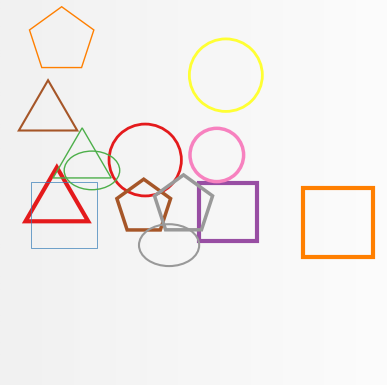[{"shape": "triangle", "thickness": 3, "radius": 0.47, "center": [0.147, 0.472]}, {"shape": "circle", "thickness": 2, "radius": 0.47, "center": [0.375, 0.584]}, {"shape": "square", "thickness": 0.5, "radius": 0.43, "center": [0.166, 0.441]}, {"shape": "oval", "thickness": 1, "radius": 0.36, "center": [0.237, 0.557]}, {"shape": "triangle", "thickness": 1, "radius": 0.43, "center": [0.212, 0.581]}, {"shape": "square", "thickness": 3, "radius": 0.38, "center": [0.588, 0.45]}, {"shape": "square", "thickness": 3, "radius": 0.45, "center": [0.873, 0.422]}, {"shape": "pentagon", "thickness": 1, "radius": 0.44, "center": [0.159, 0.895]}, {"shape": "circle", "thickness": 2, "radius": 0.47, "center": [0.583, 0.805]}, {"shape": "triangle", "thickness": 1.5, "radius": 0.44, "center": [0.124, 0.705]}, {"shape": "pentagon", "thickness": 2.5, "radius": 0.36, "center": [0.371, 0.462]}, {"shape": "circle", "thickness": 2.5, "radius": 0.35, "center": [0.559, 0.598]}, {"shape": "pentagon", "thickness": 2.5, "radius": 0.39, "center": [0.474, 0.467]}, {"shape": "oval", "thickness": 1.5, "radius": 0.39, "center": [0.436, 0.363]}]